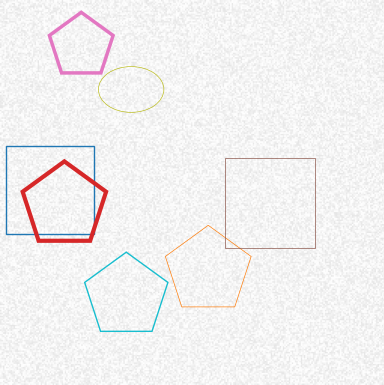[{"shape": "square", "thickness": 1, "radius": 0.57, "center": [0.131, 0.507]}, {"shape": "pentagon", "thickness": 0.5, "radius": 0.59, "center": [0.541, 0.298]}, {"shape": "pentagon", "thickness": 3, "radius": 0.57, "center": [0.167, 0.467]}, {"shape": "square", "thickness": 0.5, "radius": 0.59, "center": [0.701, 0.473]}, {"shape": "pentagon", "thickness": 2.5, "radius": 0.43, "center": [0.211, 0.881]}, {"shape": "oval", "thickness": 0.5, "radius": 0.42, "center": [0.341, 0.768]}, {"shape": "pentagon", "thickness": 1, "radius": 0.57, "center": [0.328, 0.231]}]